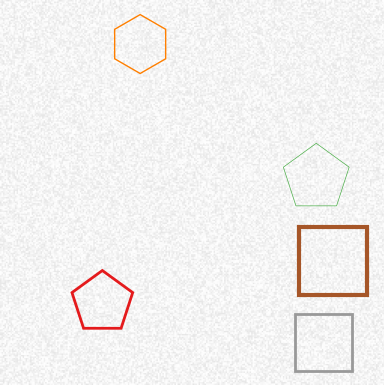[{"shape": "pentagon", "thickness": 2, "radius": 0.41, "center": [0.266, 0.214]}, {"shape": "pentagon", "thickness": 0.5, "radius": 0.45, "center": [0.821, 0.538]}, {"shape": "hexagon", "thickness": 1, "radius": 0.38, "center": [0.364, 0.886]}, {"shape": "square", "thickness": 3, "radius": 0.44, "center": [0.864, 0.321]}, {"shape": "square", "thickness": 2, "radius": 0.37, "center": [0.84, 0.111]}]